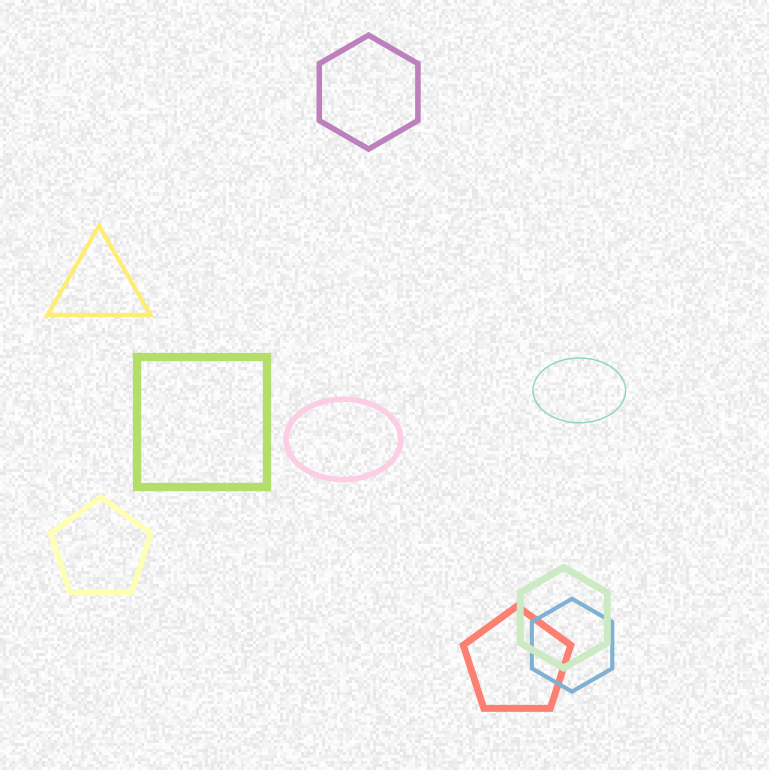[{"shape": "oval", "thickness": 0.5, "radius": 0.3, "center": [0.752, 0.493]}, {"shape": "pentagon", "thickness": 2, "radius": 0.34, "center": [0.131, 0.286]}, {"shape": "pentagon", "thickness": 2.5, "radius": 0.37, "center": [0.671, 0.139]}, {"shape": "hexagon", "thickness": 1.5, "radius": 0.3, "center": [0.743, 0.162]}, {"shape": "square", "thickness": 3, "radius": 0.42, "center": [0.262, 0.452]}, {"shape": "oval", "thickness": 2, "radius": 0.37, "center": [0.446, 0.429]}, {"shape": "hexagon", "thickness": 2, "radius": 0.37, "center": [0.479, 0.88]}, {"shape": "hexagon", "thickness": 2.5, "radius": 0.33, "center": [0.732, 0.198]}, {"shape": "triangle", "thickness": 1.5, "radius": 0.39, "center": [0.129, 0.63]}]